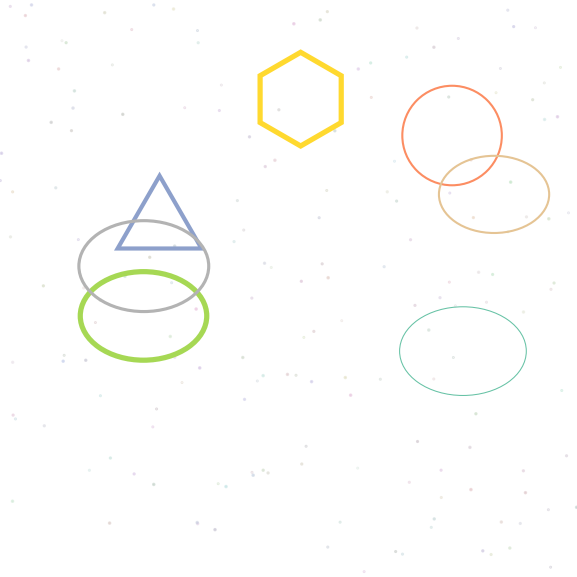[{"shape": "oval", "thickness": 0.5, "radius": 0.55, "center": [0.802, 0.391]}, {"shape": "circle", "thickness": 1, "radius": 0.43, "center": [0.783, 0.764]}, {"shape": "triangle", "thickness": 2, "radius": 0.42, "center": [0.276, 0.611]}, {"shape": "oval", "thickness": 2.5, "radius": 0.55, "center": [0.248, 0.452]}, {"shape": "hexagon", "thickness": 2.5, "radius": 0.41, "center": [0.521, 0.827]}, {"shape": "oval", "thickness": 1, "radius": 0.48, "center": [0.856, 0.663]}, {"shape": "oval", "thickness": 1.5, "radius": 0.56, "center": [0.249, 0.538]}]